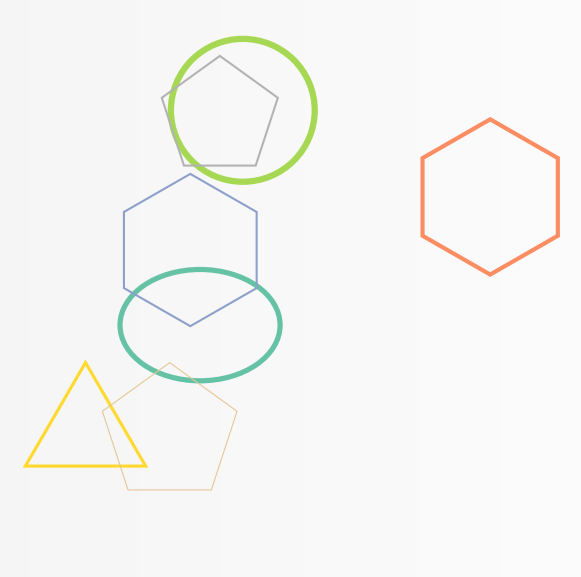[{"shape": "oval", "thickness": 2.5, "radius": 0.69, "center": [0.344, 0.436]}, {"shape": "hexagon", "thickness": 2, "radius": 0.67, "center": [0.843, 0.658]}, {"shape": "hexagon", "thickness": 1, "radius": 0.66, "center": [0.327, 0.566]}, {"shape": "circle", "thickness": 3, "radius": 0.62, "center": [0.418, 0.808]}, {"shape": "triangle", "thickness": 1.5, "radius": 0.6, "center": [0.147, 0.252]}, {"shape": "pentagon", "thickness": 0.5, "radius": 0.61, "center": [0.292, 0.249]}, {"shape": "pentagon", "thickness": 1, "radius": 0.52, "center": [0.378, 0.797]}]